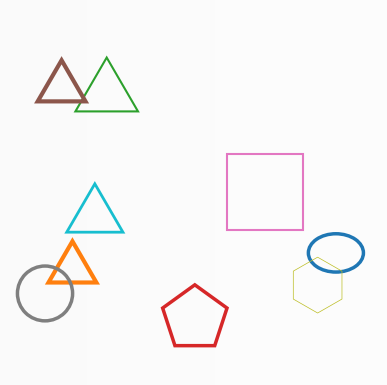[{"shape": "oval", "thickness": 2.5, "radius": 0.36, "center": [0.867, 0.343]}, {"shape": "triangle", "thickness": 3, "radius": 0.36, "center": [0.187, 0.302]}, {"shape": "triangle", "thickness": 1.5, "radius": 0.47, "center": [0.275, 0.757]}, {"shape": "pentagon", "thickness": 2.5, "radius": 0.44, "center": [0.503, 0.173]}, {"shape": "triangle", "thickness": 3, "radius": 0.36, "center": [0.159, 0.772]}, {"shape": "square", "thickness": 1.5, "radius": 0.49, "center": [0.684, 0.502]}, {"shape": "circle", "thickness": 2.5, "radius": 0.36, "center": [0.116, 0.238]}, {"shape": "hexagon", "thickness": 0.5, "radius": 0.36, "center": [0.82, 0.259]}, {"shape": "triangle", "thickness": 2, "radius": 0.42, "center": [0.245, 0.439]}]